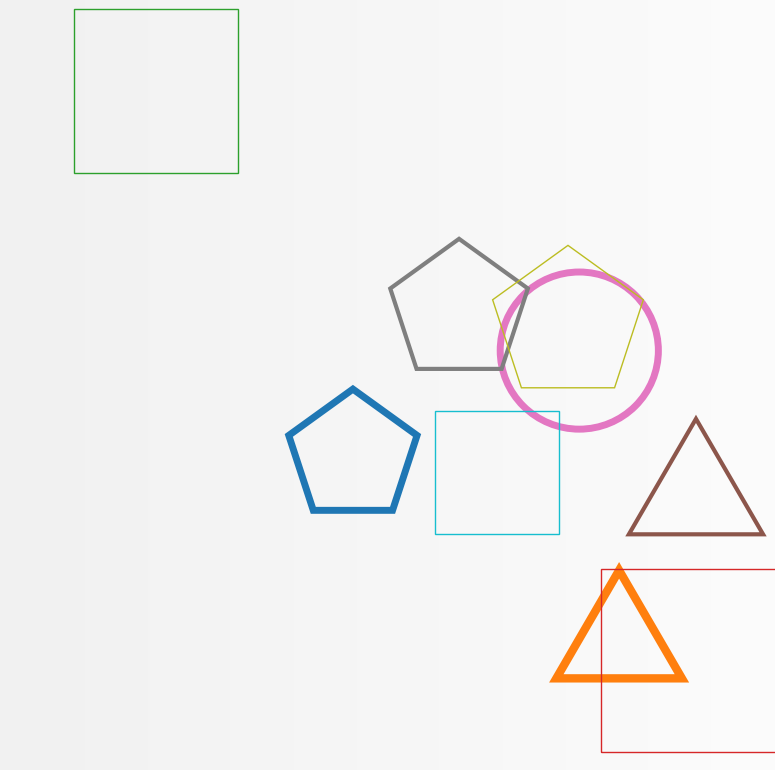[{"shape": "pentagon", "thickness": 2.5, "radius": 0.44, "center": [0.455, 0.408]}, {"shape": "triangle", "thickness": 3, "radius": 0.47, "center": [0.799, 0.166]}, {"shape": "square", "thickness": 0.5, "radius": 0.53, "center": [0.201, 0.882]}, {"shape": "square", "thickness": 0.5, "radius": 0.59, "center": [0.894, 0.142]}, {"shape": "triangle", "thickness": 1.5, "radius": 0.5, "center": [0.898, 0.356]}, {"shape": "circle", "thickness": 2.5, "radius": 0.51, "center": [0.747, 0.545]}, {"shape": "pentagon", "thickness": 1.5, "radius": 0.47, "center": [0.592, 0.596]}, {"shape": "pentagon", "thickness": 0.5, "radius": 0.51, "center": [0.733, 0.579]}, {"shape": "square", "thickness": 0.5, "radius": 0.4, "center": [0.641, 0.386]}]